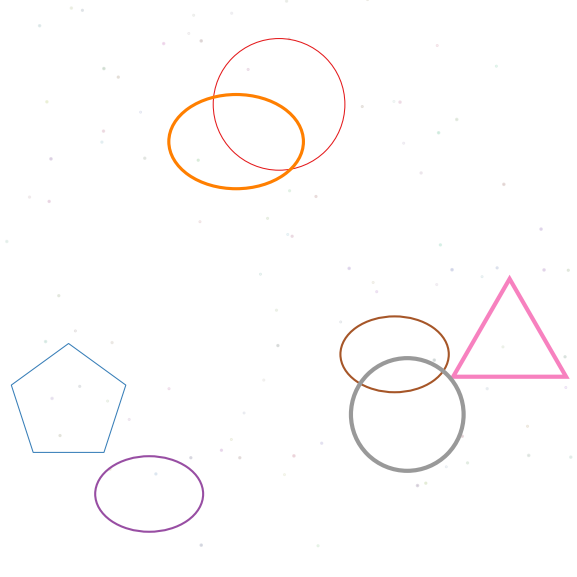[{"shape": "circle", "thickness": 0.5, "radius": 0.57, "center": [0.483, 0.818]}, {"shape": "pentagon", "thickness": 0.5, "radius": 0.52, "center": [0.119, 0.3]}, {"shape": "oval", "thickness": 1, "radius": 0.47, "center": [0.258, 0.144]}, {"shape": "oval", "thickness": 1.5, "radius": 0.58, "center": [0.409, 0.754]}, {"shape": "oval", "thickness": 1, "radius": 0.47, "center": [0.683, 0.386]}, {"shape": "triangle", "thickness": 2, "radius": 0.56, "center": [0.882, 0.403]}, {"shape": "circle", "thickness": 2, "radius": 0.49, "center": [0.705, 0.281]}]